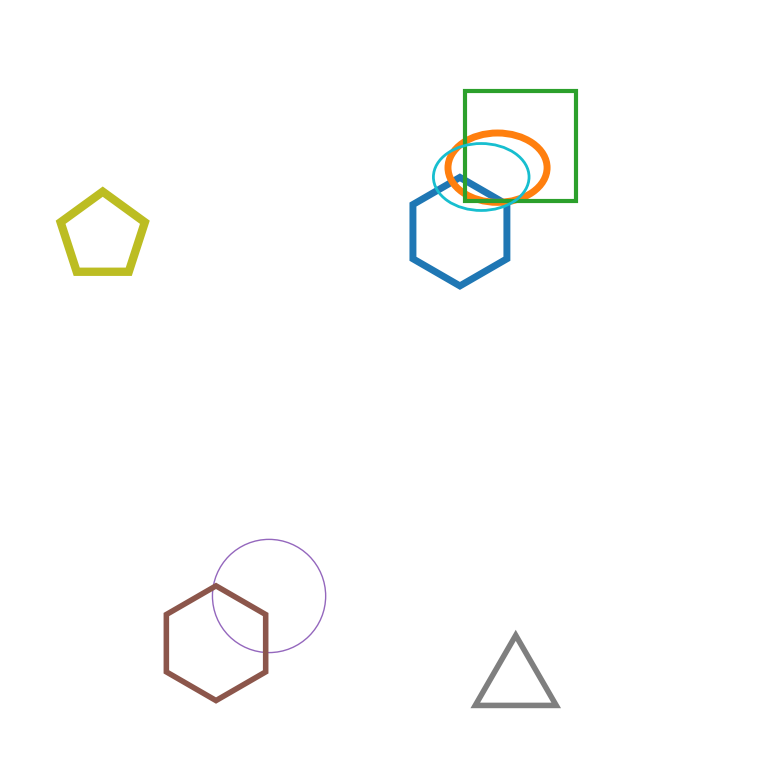[{"shape": "hexagon", "thickness": 2.5, "radius": 0.35, "center": [0.597, 0.699]}, {"shape": "oval", "thickness": 2.5, "radius": 0.32, "center": [0.646, 0.782]}, {"shape": "square", "thickness": 1.5, "radius": 0.36, "center": [0.676, 0.81]}, {"shape": "circle", "thickness": 0.5, "radius": 0.37, "center": [0.349, 0.226]}, {"shape": "hexagon", "thickness": 2, "radius": 0.37, "center": [0.281, 0.165]}, {"shape": "triangle", "thickness": 2, "radius": 0.3, "center": [0.67, 0.114]}, {"shape": "pentagon", "thickness": 3, "radius": 0.29, "center": [0.133, 0.694]}, {"shape": "oval", "thickness": 1, "radius": 0.31, "center": [0.625, 0.77]}]